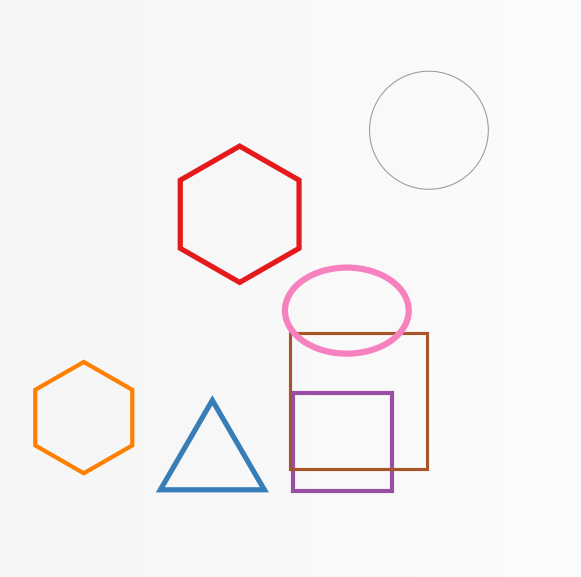[{"shape": "hexagon", "thickness": 2.5, "radius": 0.59, "center": [0.412, 0.628]}, {"shape": "triangle", "thickness": 2.5, "radius": 0.52, "center": [0.365, 0.203]}, {"shape": "square", "thickness": 2, "radius": 0.43, "center": [0.59, 0.234]}, {"shape": "hexagon", "thickness": 2, "radius": 0.48, "center": [0.144, 0.276]}, {"shape": "square", "thickness": 1.5, "radius": 0.59, "center": [0.617, 0.305]}, {"shape": "oval", "thickness": 3, "radius": 0.53, "center": [0.597, 0.461]}, {"shape": "circle", "thickness": 0.5, "radius": 0.51, "center": [0.738, 0.774]}]